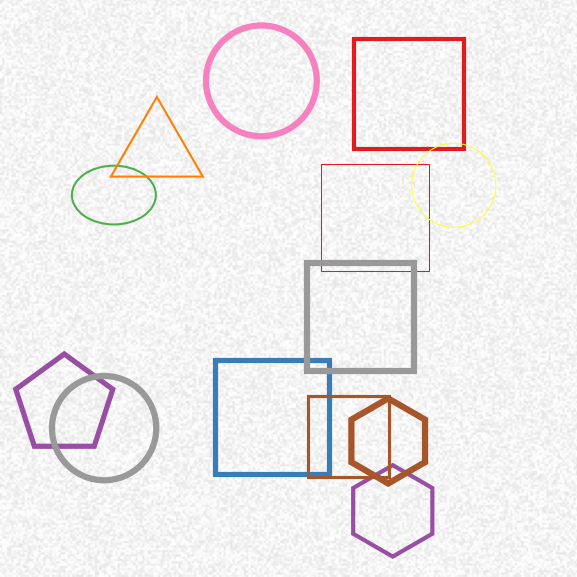[{"shape": "square", "thickness": 2, "radius": 0.48, "center": [0.708, 0.836]}, {"shape": "square", "thickness": 0.5, "radius": 0.47, "center": [0.649, 0.623]}, {"shape": "square", "thickness": 2.5, "radius": 0.49, "center": [0.471, 0.277]}, {"shape": "oval", "thickness": 1, "radius": 0.36, "center": [0.197, 0.661]}, {"shape": "hexagon", "thickness": 2, "radius": 0.4, "center": [0.68, 0.115]}, {"shape": "pentagon", "thickness": 2.5, "radius": 0.44, "center": [0.111, 0.298]}, {"shape": "triangle", "thickness": 1, "radius": 0.46, "center": [0.272, 0.739]}, {"shape": "circle", "thickness": 0.5, "radius": 0.36, "center": [0.786, 0.678]}, {"shape": "hexagon", "thickness": 3, "radius": 0.37, "center": [0.672, 0.236]}, {"shape": "square", "thickness": 1.5, "radius": 0.35, "center": [0.603, 0.243]}, {"shape": "circle", "thickness": 3, "radius": 0.48, "center": [0.453, 0.859]}, {"shape": "circle", "thickness": 3, "radius": 0.45, "center": [0.18, 0.258]}, {"shape": "square", "thickness": 3, "radius": 0.47, "center": [0.624, 0.45]}]